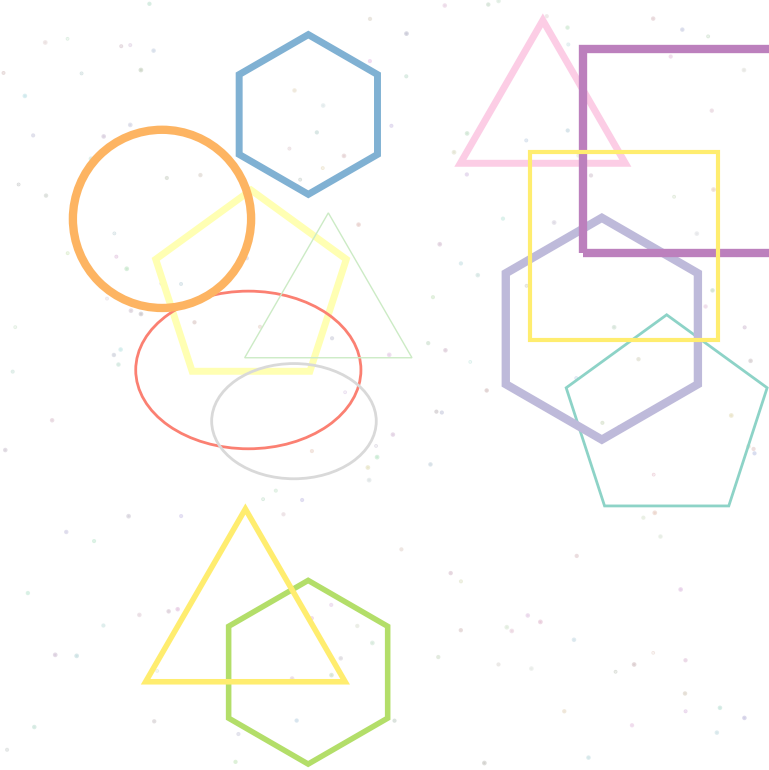[{"shape": "pentagon", "thickness": 1, "radius": 0.69, "center": [0.866, 0.454]}, {"shape": "pentagon", "thickness": 2.5, "radius": 0.65, "center": [0.326, 0.623]}, {"shape": "hexagon", "thickness": 3, "radius": 0.72, "center": [0.782, 0.573]}, {"shape": "oval", "thickness": 1, "radius": 0.73, "center": [0.323, 0.52]}, {"shape": "hexagon", "thickness": 2.5, "radius": 0.52, "center": [0.4, 0.851]}, {"shape": "circle", "thickness": 3, "radius": 0.58, "center": [0.21, 0.716]}, {"shape": "hexagon", "thickness": 2, "radius": 0.6, "center": [0.4, 0.127]}, {"shape": "triangle", "thickness": 2.5, "radius": 0.62, "center": [0.705, 0.85]}, {"shape": "oval", "thickness": 1, "radius": 0.53, "center": [0.382, 0.453]}, {"shape": "square", "thickness": 3, "radius": 0.66, "center": [0.889, 0.804]}, {"shape": "triangle", "thickness": 0.5, "radius": 0.63, "center": [0.426, 0.598]}, {"shape": "triangle", "thickness": 2, "radius": 0.75, "center": [0.319, 0.189]}, {"shape": "square", "thickness": 1.5, "radius": 0.61, "center": [0.81, 0.68]}]